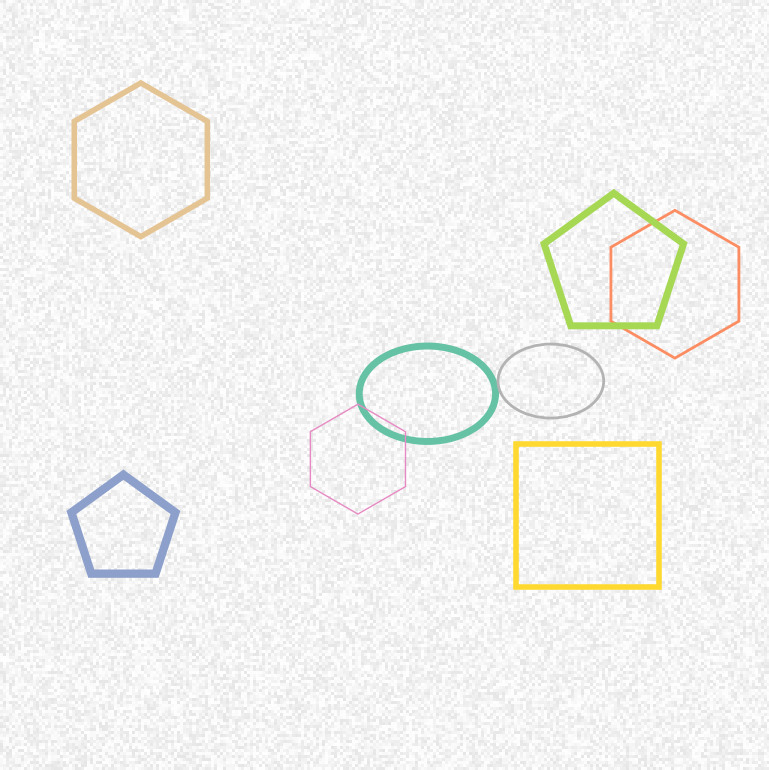[{"shape": "oval", "thickness": 2.5, "radius": 0.44, "center": [0.555, 0.489]}, {"shape": "hexagon", "thickness": 1, "radius": 0.48, "center": [0.877, 0.631]}, {"shape": "pentagon", "thickness": 3, "radius": 0.36, "center": [0.16, 0.312]}, {"shape": "hexagon", "thickness": 0.5, "radius": 0.36, "center": [0.465, 0.404]}, {"shape": "pentagon", "thickness": 2.5, "radius": 0.48, "center": [0.797, 0.654]}, {"shape": "square", "thickness": 2, "radius": 0.47, "center": [0.763, 0.331]}, {"shape": "hexagon", "thickness": 2, "radius": 0.5, "center": [0.183, 0.792]}, {"shape": "oval", "thickness": 1, "radius": 0.34, "center": [0.715, 0.505]}]